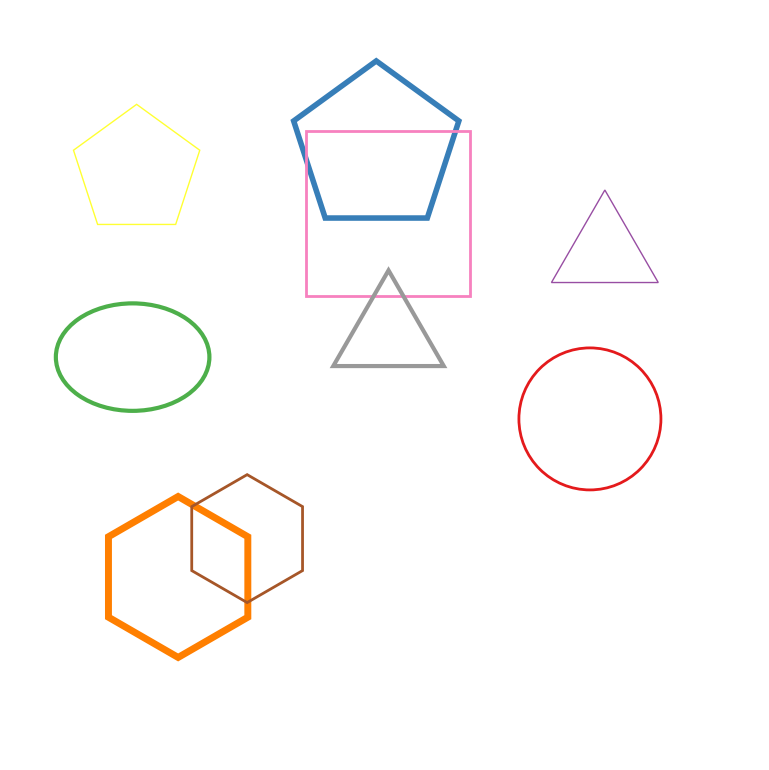[{"shape": "circle", "thickness": 1, "radius": 0.46, "center": [0.766, 0.456]}, {"shape": "pentagon", "thickness": 2, "radius": 0.56, "center": [0.489, 0.808]}, {"shape": "oval", "thickness": 1.5, "radius": 0.5, "center": [0.172, 0.536]}, {"shape": "triangle", "thickness": 0.5, "radius": 0.4, "center": [0.786, 0.673]}, {"shape": "hexagon", "thickness": 2.5, "radius": 0.52, "center": [0.231, 0.251]}, {"shape": "pentagon", "thickness": 0.5, "radius": 0.43, "center": [0.177, 0.778]}, {"shape": "hexagon", "thickness": 1, "radius": 0.42, "center": [0.321, 0.301]}, {"shape": "square", "thickness": 1, "radius": 0.53, "center": [0.504, 0.723]}, {"shape": "triangle", "thickness": 1.5, "radius": 0.41, "center": [0.505, 0.566]}]